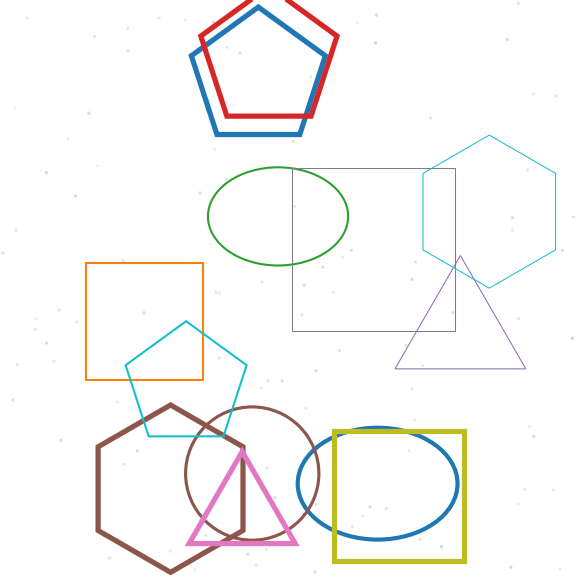[{"shape": "pentagon", "thickness": 2.5, "radius": 0.61, "center": [0.447, 0.865]}, {"shape": "oval", "thickness": 2, "radius": 0.69, "center": [0.654, 0.162]}, {"shape": "square", "thickness": 1, "radius": 0.51, "center": [0.25, 0.442]}, {"shape": "oval", "thickness": 1, "radius": 0.61, "center": [0.481, 0.624]}, {"shape": "pentagon", "thickness": 2.5, "radius": 0.62, "center": [0.466, 0.898]}, {"shape": "triangle", "thickness": 0.5, "radius": 0.65, "center": [0.797, 0.426]}, {"shape": "hexagon", "thickness": 2.5, "radius": 0.72, "center": [0.295, 0.153]}, {"shape": "circle", "thickness": 1.5, "radius": 0.58, "center": [0.437, 0.179]}, {"shape": "triangle", "thickness": 2.5, "radius": 0.53, "center": [0.419, 0.111]}, {"shape": "square", "thickness": 0.5, "radius": 0.7, "center": [0.647, 0.567]}, {"shape": "square", "thickness": 2.5, "radius": 0.56, "center": [0.691, 0.14]}, {"shape": "pentagon", "thickness": 1, "radius": 0.55, "center": [0.322, 0.333]}, {"shape": "hexagon", "thickness": 0.5, "radius": 0.66, "center": [0.847, 0.633]}]